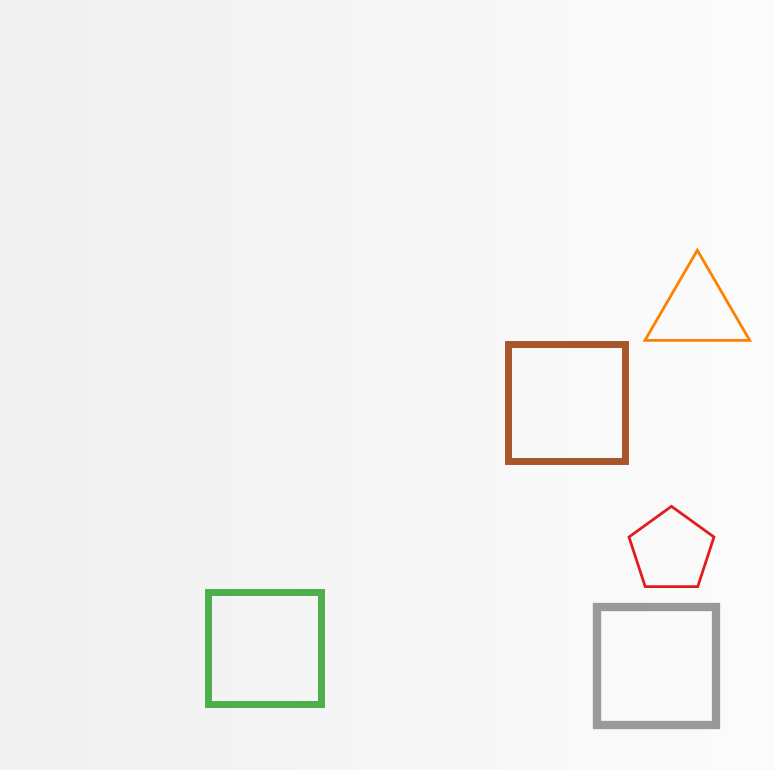[{"shape": "pentagon", "thickness": 1, "radius": 0.29, "center": [0.866, 0.285]}, {"shape": "square", "thickness": 2.5, "radius": 0.36, "center": [0.341, 0.158]}, {"shape": "triangle", "thickness": 1, "radius": 0.39, "center": [0.9, 0.597]}, {"shape": "square", "thickness": 2.5, "radius": 0.38, "center": [0.731, 0.477]}, {"shape": "square", "thickness": 3, "radius": 0.38, "center": [0.847, 0.135]}]